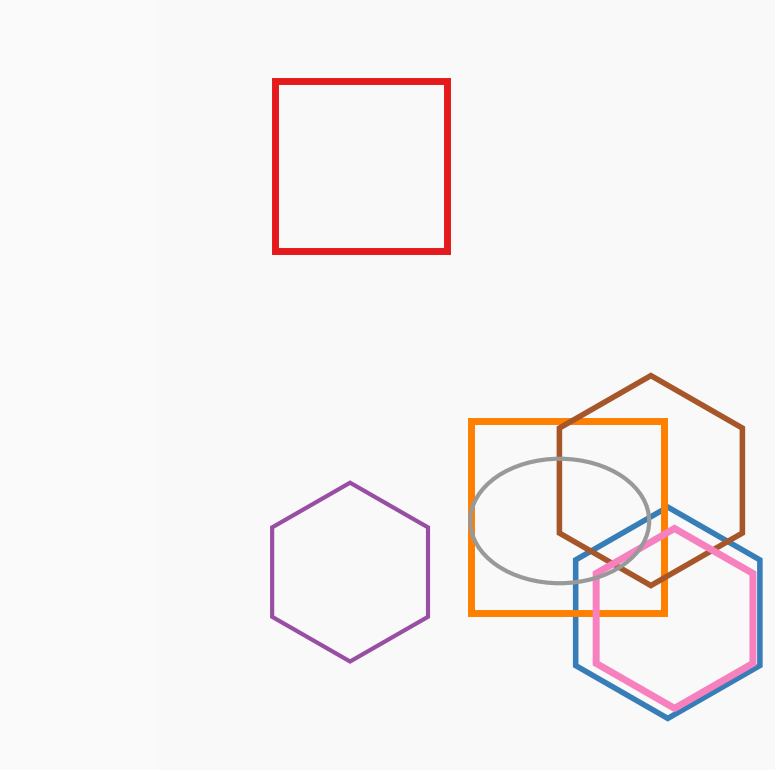[{"shape": "square", "thickness": 2.5, "radius": 0.55, "center": [0.466, 0.784]}, {"shape": "hexagon", "thickness": 2, "radius": 0.69, "center": [0.862, 0.204]}, {"shape": "hexagon", "thickness": 1.5, "radius": 0.58, "center": [0.452, 0.257]}, {"shape": "square", "thickness": 2.5, "radius": 0.62, "center": [0.732, 0.329]}, {"shape": "hexagon", "thickness": 2, "radius": 0.68, "center": [0.84, 0.376]}, {"shape": "hexagon", "thickness": 2.5, "radius": 0.58, "center": [0.87, 0.197]}, {"shape": "oval", "thickness": 1.5, "radius": 0.58, "center": [0.722, 0.323]}]